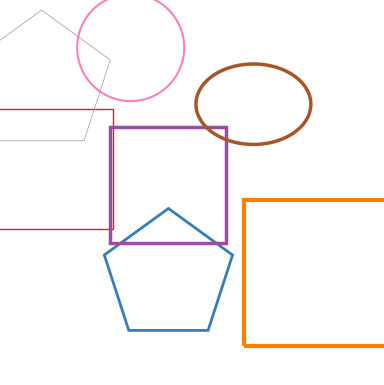[{"shape": "square", "thickness": 1, "radius": 0.78, "center": [0.138, 0.561]}, {"shape": "pentagon", "thickness": 2, "radius": 0.88, "center": [0.438, 0.283]}, {"shape": "square", "thickness": 2.5, "radius": 0.75, "center": [0.437, 0.52]}, {"shape": "square", "thickness": 3, "radius": 0.94, "center": [0.822, 0.291]}, {"shape": "oval", "thickness": 2.5, "radius": 0.75, "center": [0.658, 0.729]}, {"shape": "circle", "thickness": 1.5, "radius": 0.7, "center": [0.339, 0.876]}, {"shape": "pentagon", "thickness": 0.5, "radius": 0.94, "center": [0.108, 0.786]}]